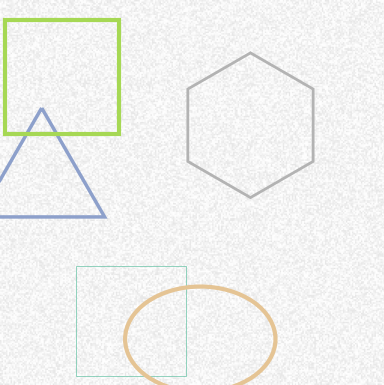[{"shape": "square", "thickness": 0.5, "radius": 0.71, "center": [0.341, 0.167]}, {"shape": "triangle", "thickness": 2.5, "radius": 0.94, "center": [0.108, 0.531]}, {"shape": "square", "thickness": 3, "radius": 0.74, "center": [0.161, 0.8]}, {"shape": "oval", "thickness": 3, "radius": 0.98, "center": [0.52, 0.119]}, {"shape": "hexagon", "thickness": 2, "radius": 0.94, "center": [0.651, 0.675]}]